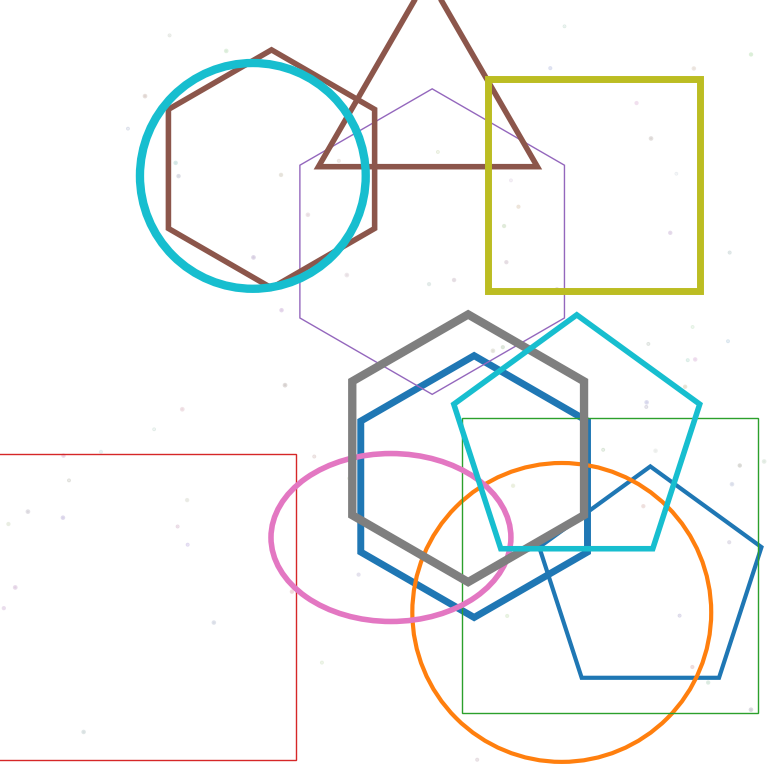[{"shape": "pentagon", "thickness": 1.5, "radius": 0.76, "center": [0.845, 0.243]}, {"shape": "hexagon", "thickness": 2.5, "radius": 0.85, "center": [0.616, 0.368]}, {"shape": "circle", "thickness": 1.5, "radius": 0.97, "center": [0.73, 0.205]}, {"shape": "square", "thickness": 0.5, "radius": 0.96, "center": [0.793, 0.265]}, {"shape": "square", "thickness": 0.5, "radius": 0.99, "center": [0.187, 0.212]}, {"shape": "hexagon", "thickness": 0.5, "radius": 0.99, "center": [0.561, 0.686]}, {"shape": "hexagon", "thickness": 2, "radius": 0.77, "center": [0.353, 0.781]}, {"shape": "triangle", "thickness": 2, "radius": 0.82, "center": [0.556, 0.866]}, {"shape": "oval", "thickness": 2, "radius": 0.78, "center": [0.508, 0.302]}, {"shape": "hexagon", "thickness": 3, "radius": 0.87, "center": [0.608, 0.418]}, {"shape": "square", "thickness": 2.5, "radius": 0.69, "center": [0.771, 0.76]}, {"shape": "circle", "thickness": 3, "radius": 0.73, "center": [0.328, 0.772]}, {"shape": "pentagon", "thickness": 2, "radius": 0.84, "center": [0.749, 0.423]}]